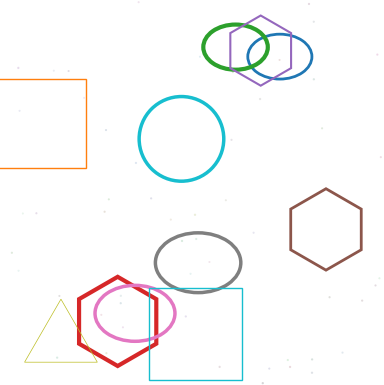[{"shape": "oval", "thickness": 2, "radius": 0.42, "center": [0.727, 0.853]}, {"shape": "square", "thickness": 1, "radius": 0.58, "center": [0.108, 0.679]}, {"shape": "oval", "thickness": 3, "radius": 0.42, "center": [0.612, 0.878]}, {"shape": "hexagon", "thickness": 3, "radius": 0.58, "center": [0.306, 0.165]}, {"shape": "hexagon", "thickness": 1.5, "radius": 0.46, "center": [0.677, 0.869]}, {"shape": "hexagon", "thickness": 2, "radius": 0.53, "center": [0.847, 0.404]}, {"shape": "oval", "thickness": 2.5, "radius": 0.52, "center": [0.351, 0.186]}, {"shape": "oval", "thickness": 2.5, "radius": 0.55, "center": [0.515, 0.318]}, {"shape": "triangle", "thickness": 0.5, "radius": 0.55, "center": [0.158, 0.114]}, {"shape": "circle", "thickness": 2.5, "radius": 0.55, "center": [0.471, 0.639]}, {"shape": "square", "thickness": 1, "radius": 0.6, "center": [0.508, 0.132]}]